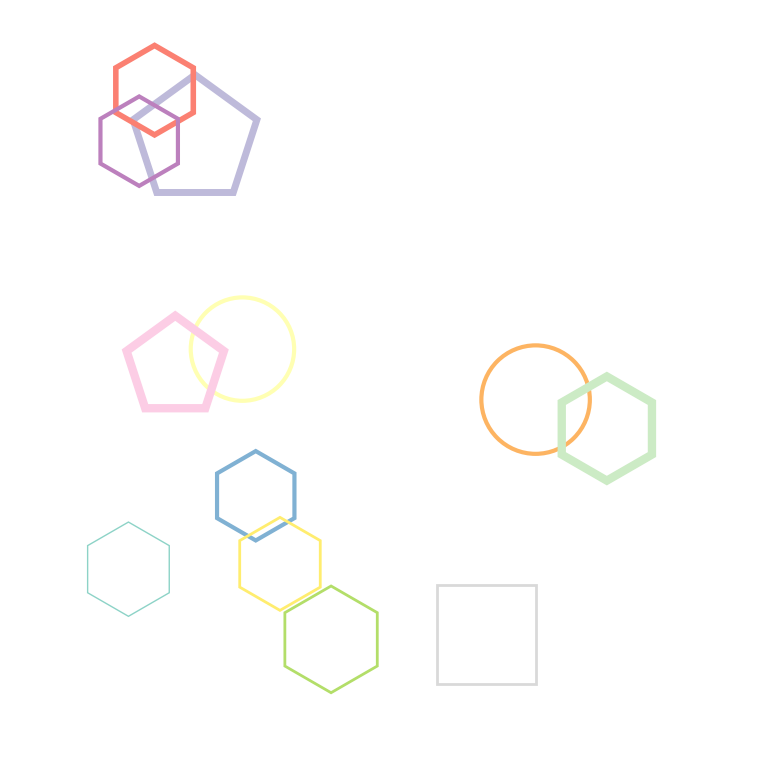[{"shape": "hexagon", "thickness": 0.5, "radius": 0.31, "center": [0.167, 0.261]}, {"shape": "circle", "thickness": 1.5, "radius": 0.34, "center": [0.315, 0.547]}, {"shape": "pentagon", "thickness": 2.5, "radius": 0.42, "center": [0.253, 0.818]}, {"shape": "hexagon", "thickness": 2, "radius": 0.29, "center": [0.201, 0.883]}, {"shape": "hexagon", "thickness": 1.5, "radius": 0.29, "center": [0.332, 0.356]}, {"shape": "circle", "thickness": 1.5, "radius": 0.35, "center": [0.696, 0.481]}, {"shape": "hexagon", "thickness": 1, "radius": 0.35, "center": [0.43, 0.17]}, {"shape": "pentagon", "thickness": 3, "radius": 0.33, "center": [0.228, 0.524]}, {"shape": "square", "thickness": 1, "radius": 0.32, "center": [0.632, 0.176]}, {"shape": "hexagon", "thickness": 1.5, "radius": 0.29, "center": [0.181, 0.817]}, {"shape": "hexagon", "thickness": 3, "radius": 0.34, "center": [0.788, 0.443]}, {"shape": "hexagon", "thickness": 1, "radius": 0.3, "center": [0.364, 0.268]}]